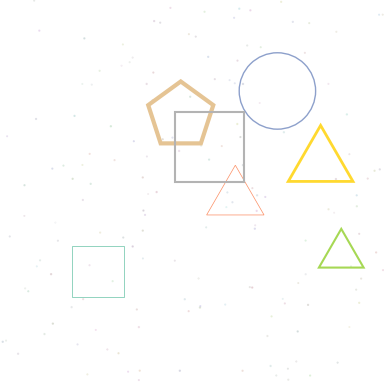[{"shape": "square", "thickness": 0.5, "radius": 0.34, "center": [0.255, 0.295]}, {"shape": "triangle", "thickness": 0.5, "radius": 0.43, "center": [0.611, 0.485]}, {"shape": "circle", "thickness": 1, "radius": 0.5, "center": [0.721, 0.764]}, {"shape": "triangle", "thickness": 1.5, "radius": 0.34, "center": [0.886, 0.339]}, {"shape": "triangle", "thickness": 2, "radius": 0.49, "center": [0.833, 0.577]}, {"shape": "pentagon", "thickness": 3, "radius": 0.44, "center": [0.469, 0.7]}, {"shape": "square", "thickness": 1.5, "radius": 0.45, "center": [0.545, 0.618]}]